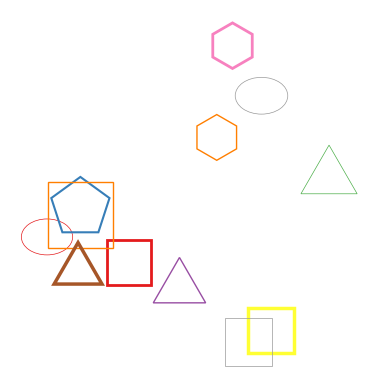[{"shape": "square", "thickness": 2, "radius": 0.29, "center": [0.335, 0.318]}, {"shape": "oval", "thickness": 0.5, "radius": 0.33, "center": [0.122, 0.385]}, {"shape": "pentagon", "thickness": 1.5, "radius": 0.4, "center": [0.209, 0.461]}, {"shape": "triangle", "thickness": 0.5, "radius": 0.42, "center": [0.855, 0.539]}, {"shape": "triangle", "thickness": 1, "radius": 0.39, "center": [0.466, 0.253]}, {"shape": "square", "thickness": 1, "radius": 0.42, "center": [0.209, 0.442]}, {"shape": "hexagon", "thickness": 1, "radius": 0.3, "center": [0.563, 0.643]}, {"shape": "square", "thickness": 2.5, "radius": 0.3, "center": [0.703, 0.142]}, {"shape": "triangle", "thickness": 2.5, "radius": 0.36, "center": [0.203, 0.298]}, {"shape": "hexagon", "thickness": 2, "radius": 0.3, "center": [0.604, 0.881]}, {"shape": "oval", "thickness": 0.5, "radius": 0.34, "center": [0.679, 0.751]}, {"shape": "square", "thickness": 0.5, "radius": 0.31, "center": [0.646, 0.112]}]